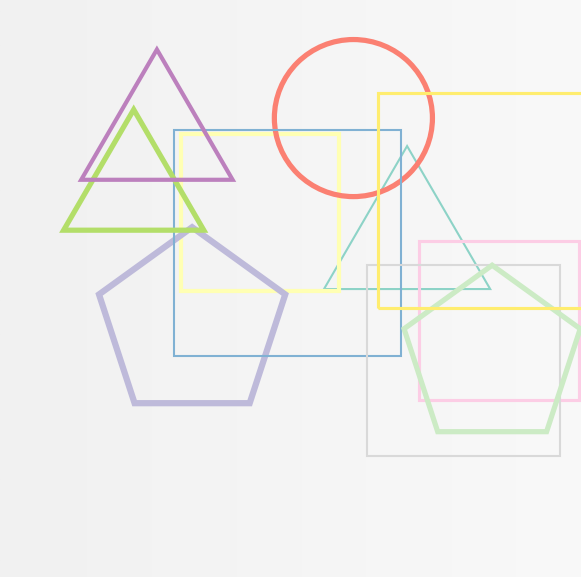[{"shape": "triangle", "thickness": 1, "radius": 0.83, "center": [0.7, 0.581]}, {"shape": "square", "thickness": 2, "radius": 0.68, "center": [0.447, 0.631]}, {"shape": "pentagon", "thickness": 3, "radius": 0.84, "center": [0.331, 0.437]}, {"shape": "circle", "thickness": 2.5, "radius": 0.68, "center": [0.608, 0.795]}, {"shape": "square", "thickness": 1, "radius": 0.98, "center": [0.495, 0.579]}, {"shape": "triangle", "thickness": 2.5, "radius": 0.7, "center": [0.23, 0.67]}, {"shape": "square", "thickness": 1.5, "radius": 0.69, "center": [0.859, 0.444]}, {"shape": "square", "thickness": 1, "radius": 0.83, "center": [0.797, 0.375]}, {"shape": "triangle", "thickness": 2, "radius": 0.75, "center": [0.27, 0.763]}, {"shape": "pentagon", "thickness": 2.5, "radius": 0.8, "center": [0.847, 0.381]}, {"shape": "square", "thickness": 1.5, "radius": 0.93, "center": [0.836, 0.652]}]